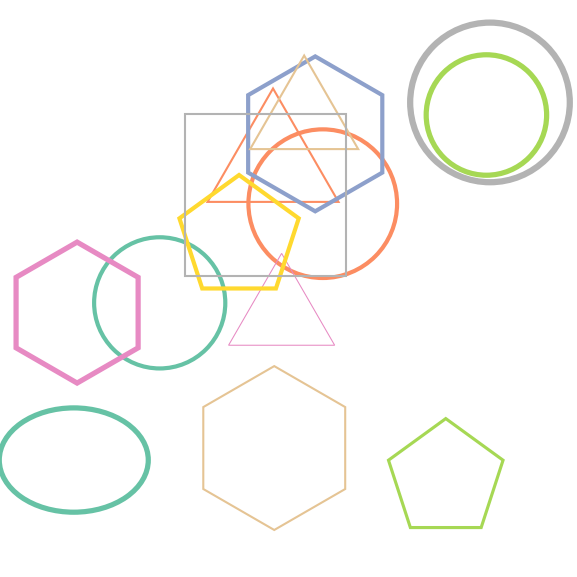[{"shape": "oval", "thickness": 2.5, "radius": 0.65, "center": [0.128, 0.203]}, {"shape": "circle", "thickness": 2, "radius": 0.57, "center": [0.277, 0.475]}, {"shape": "triangle", "thickness": 1, "radius": 0.65, "center": [0.473, 0.715]}, {"shape": "circle", "thickness": 2, "radius": 0.64, "center": [0.559, 0.646]}, {"shape": "hexagon", "thickness": 2, "radius": 0.67, "center": [0.546, 0.767]}, {"shape": "triangle", "thickness": 0.5, "radius": 0.53, "center": [0.488, 0.454]}, {"shape": "hexagon", "thickness": 2.5, "radius": 0.61, "center": [0.134, 0.458]}, {"shape": "circle", "thickness": 2.5, "radius": 0.52, "center": [0.842, 0.8]}, {"shape": "pentagon", "thickness": 1.5, "radius": 0.52, "center": [0.772, 0.17]}, {"shape": "pentagon", "thickness": 2, "radius": 0.54, "center": [0.414, 0.587]}, {"shape": "triangle", "thickness": 1, "radius": 0.54, "center": [0.527, 0.795]}, {"shape": "hexagon", "thickness": 1, "radius": 0.71, "center": [0.475, 0.223]}, {"shape": "circle", "thickness": 3, "radius": 0.69, "center": [0.848, 0.822]}, {"shape": "square", "thickness": 1, "radius": 0.7, "center": [0.46, 0.661]}]